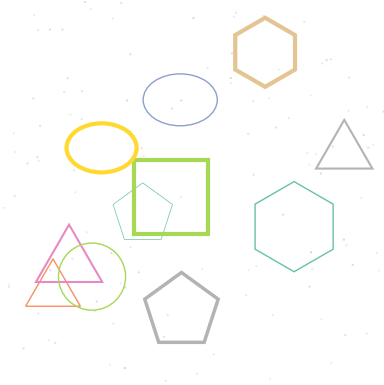[{"shape": "pentagon", "thickness": 0.5, "radius": 0.41, "center": [0.371, 0.444]}, {"shape": "hexagon", "thickness": 1, "radius": 0.59, "center": [0.764, 0.411]}, {"shape": "triangle", "thickness": 1, "radius": 0.41, "center": [0.138, 0.246]}, {"shape": "oval", "thickness": 1, "radius": 0.48, "center": [0.468, 0.741]}, {"shape": "triangle", "thickness": 1.5, "radius": 0.5, "center": [0.179, 0.317]}, {"shape": "circle", "thickness": 1, "radius": 0.44, "center": [0.239, 0.281]}, {"shape": "square", "thickness": 3, "radius": 0.48, "center": [0.444, 0.488]}, {"shape": "oval", "thickness": 3, "radius": 0.46, "center": [0.264, 0.616]}, {"shape": "hexagon", "thickness": 3, "radius": 0.45, "center": [0.689, 0.864]}, {"shape": "triangle", "thickness": 1.5, "radius": 0.42, "center": [0.894, 0.604]}, {"shape": "pentagon", "thickness": 2.5, "radius": 0.5, "center": [0.471, 0.192]}]